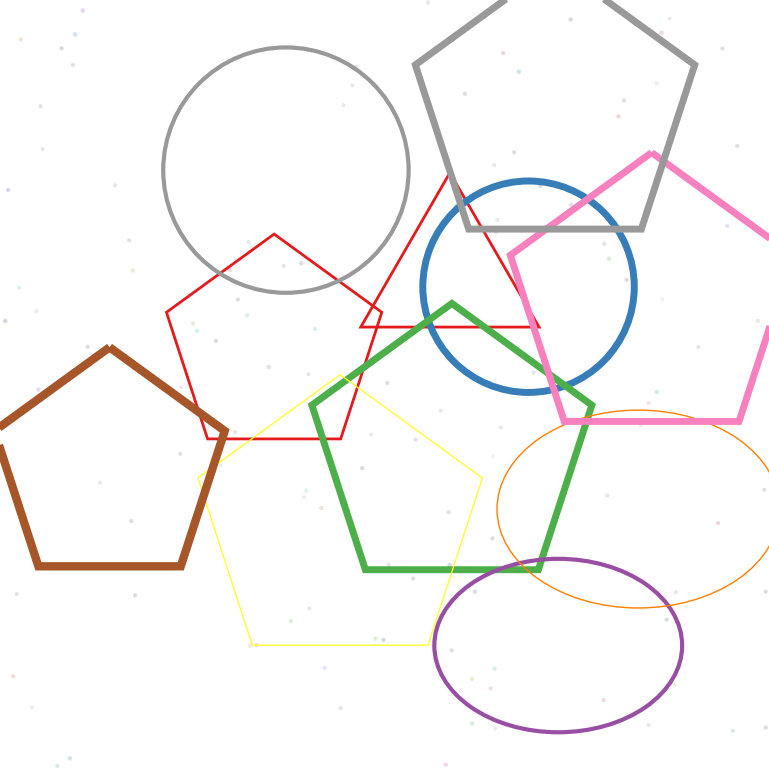[{"shape": "pentagon", "thickness": 1, "radius": 0.74, "center": [0.356, 0.549]}, {"shape": "triangle", "thickness": 1, "radius": 0.67, "center": [0.584, 0.642]}, {"shape": "circle", "thickness": 2.5, "radius": 0.69, "center": [0.686, 0.628]}, {"shape": "pentagon", "thickness": 2.5, "radius": 0.96, "center": [0.587, 0.415]}, {"shape": "oval", "thickness": 1.5, "radius": 0.8, "center": [0.725, 0.162]}, {"shape": "oval", "thickness": 0.5, "radius": 0.92, "center": [0.829, 0.339]}, {"shape": "pentagon", "thickness": 0.5, "radius": 0.97, "center": [0.442, 0.319]}, {"shape": "pentagon", "thickness": 3, "radius": 0.79, "center": [0.142, 0.392]}, {"shape": "pentagon", "thickness": 2.5, "radius": 0.97, "center": [0.846, 0.609]}, {"shape": "circle", "thickness": 1.5, "radius": 0.8, "center": [0.371, 0.779]}, {"shape": "pentagon", "thickness": 2.5, "radius": 0.95, "center": [0.721, 0.857]}]